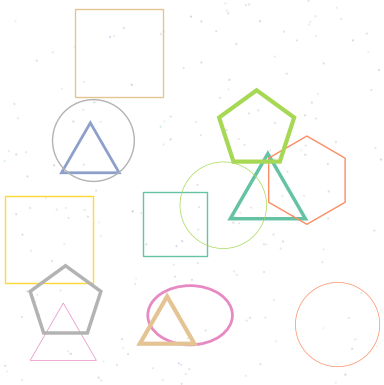[{"shape": "square", "thickness": 1, "radius": 0.42, "center": [0.455, 0.418]}, {"shape": "triangle", "thickness": 2.5, "radius": 0.56, "center": [0.696, 0.488]}, {"shape": "circle", "thickness": 0.5, "radius": 0.55, "center": [0.877, 0.157]}, {"shape": "hexagon", "thickness": 1, "radius": 0.57, "center": [0.797, 0.532]}, {"shape": "triangle", "thickness": 2, "radius": 0.43, "center": [0.235, 0.594]}, {"shape": "oval", "thickness": 2, "radius": 0.55, "center": [0.494, 0.181]}, {"shape": "triangle", "thickness": 0.5, "radius": 0.5, "center": [0.164, 0.113]}, {"shape": "pentagon", "thickness": 3, "radius": 0.51, "center": [0.667, 0.663]}, {"shape": "circle", "thickness": 0.5, "radius": 0.56, "center": [0.58, 0.467]}, {"shape": "square", "thickness": 1, "radius": 0.57, "center": [0.128, 0.377]}, {"shape": "square", "thickness": 1, "radius": 0.57, "center": [0.309, 0.862]}, {"shape": "triangle", "thickness": 3, "radius": 0.41, "center": [0.434, 0.148]}, {"shape": "circle", "thickness": 1, "radius": 0.53, "center": [0.243, 0.635]}, {"shape": "pentagon", "thickness": 2.5, "radius": 0.48, "center": [0.17, 0.213]}]